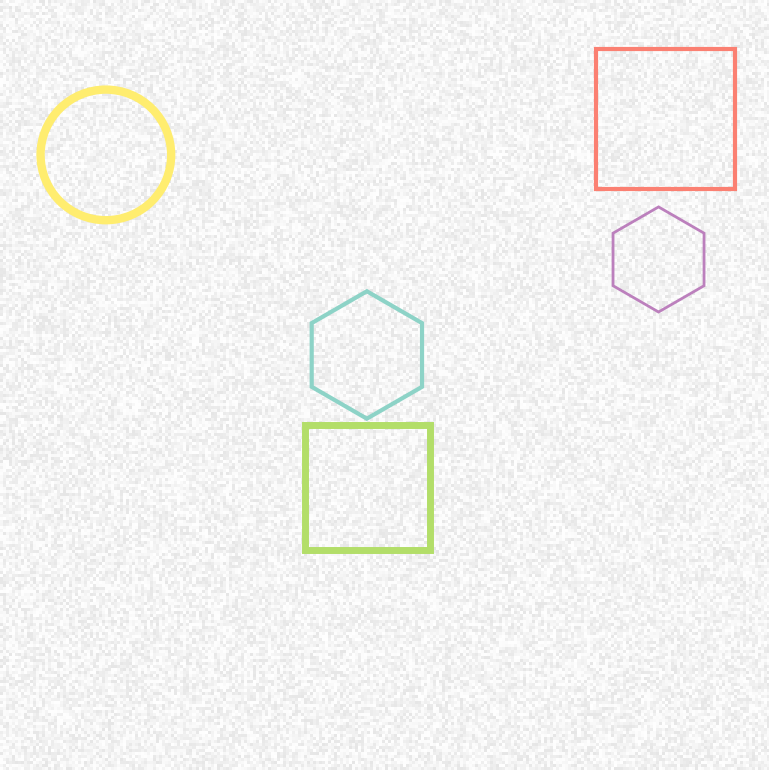[{"shape": "hexagon", "thickness": 1.5, "radius": 0.41, "center": [0.476, 0.539]}, {"shape": "square", "thickness": 1.5, "radius": 0.45, "center": [0.864, 0.845]}, {"shape": "square", "thickness": 2.5, "radius": 0.41, "center": [0.477, 0.366]}, {"shape": "hexagon", "thickness": 1, "radius": 0.34, "center": [0.855, 0.663]}, {"shape": "circle", "thickness": 3, "radius": 0.42, "center": [0.137, 0.799]}]